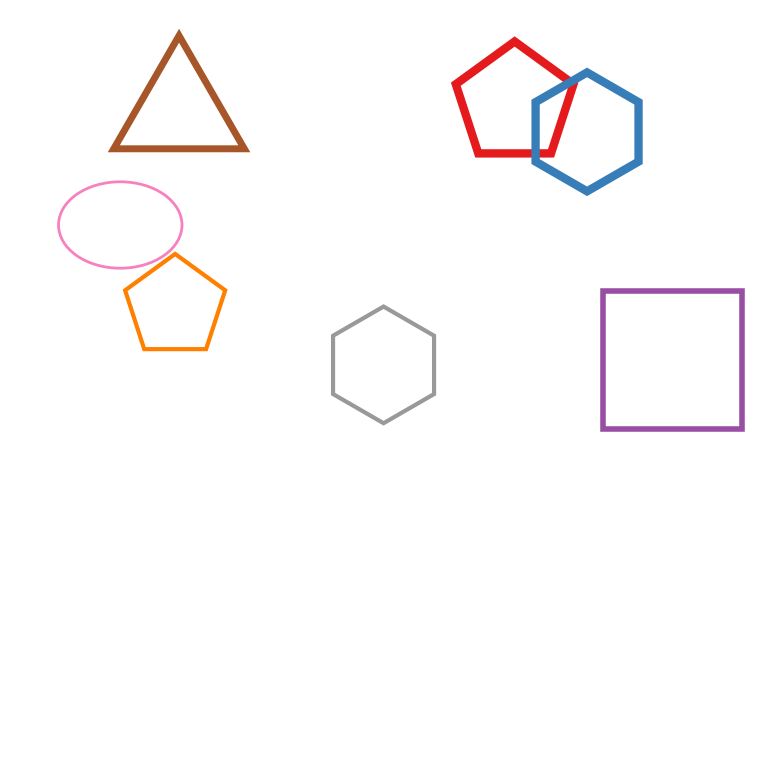[{"shape": "pentagon", "thickness": 3, "radius": 0.4, "center": [0.668, 0.866]}, {"shape": "hexagon", "thickness": 3, "radius": 0.39, "center": [0.762, 0.829]}, {"shape": "square", "thickness": 2, "radius": 0.45, "center": [0.873, 0.533]}, {"shape": "pentagon", "thickness": 1.5, "radius": 0.34, "center": [0.227, 0.602]}, {"shape": "triangle", "thickness": 2.5, "radius": 0.49, "center": [0.233, 0.856]}, {"shape": "oval", "thickness": 1, "radius": 0.4, "center": [0.156, 0.708]}, {"shape": "hexagon", "thickness": 1.5, "radius": 0.38, "center": [0.498, 0.526]}]